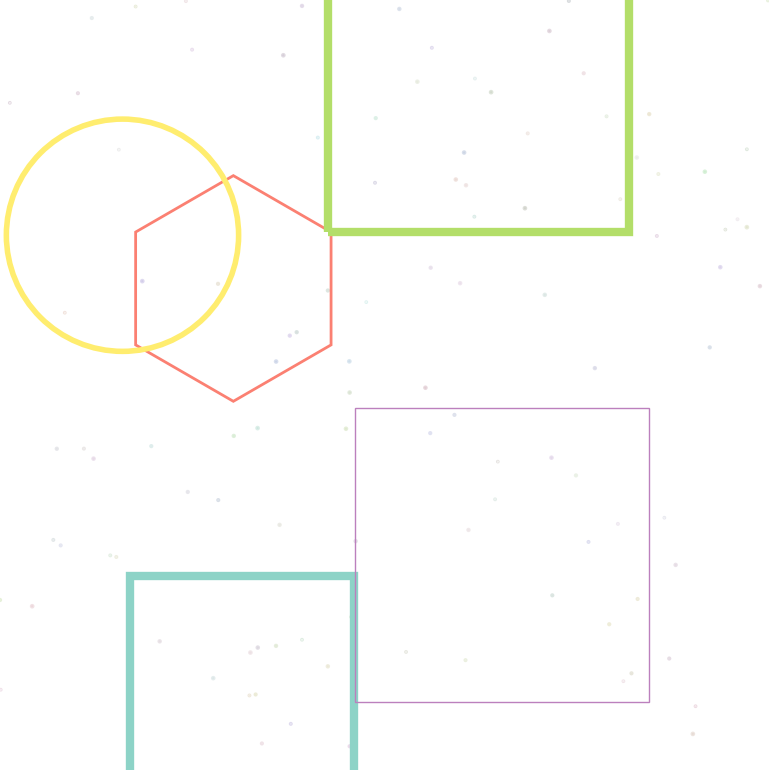[{"shape": "square", "thickness": 3, "radius": 0.73, "center": [0.314, 0.107]}, {"shape": "hexagon", "thickness": 1, "radius": 0.73, "center": [0.303, 0.625]}, {"shape": "square", "thickness": 3, "radius": 0.98, "center": [0.621, 0.894]}, {"shape": "square", "thickness": 0.5, "radius": 0.95, "center": [0.652, 0.279]}, {"shape": "circle", "thickness": 2, "radius": 0.75, "center": [0.159, 0.695]}]